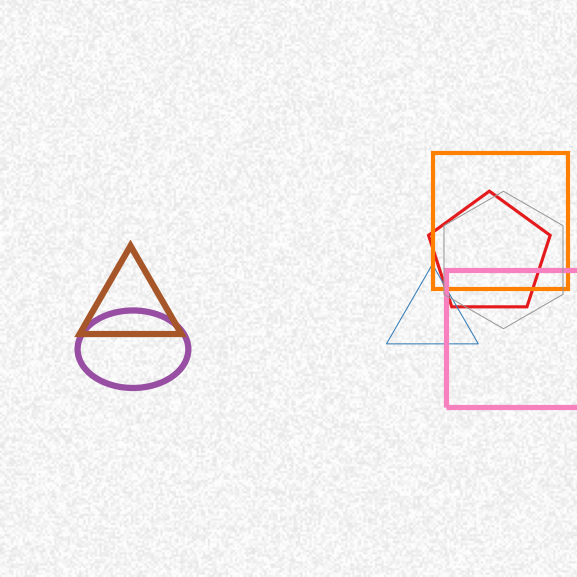[{"shape": "pentagon", "thickness": 1.5, "radius": 0.55, "center": [0.847, 0.557]}, {"shape": "triangle", "thickness": 0.5, "radius": 0.46, "center": [0.749, 0.45]}, {"shape": "oval", "thickness": 3, "radius": 0.48, "center": [0.23, 0.394]}, {"shape": "square", "thickness": 2, "radius": 0.59, "center": [0.867, 0.617]}, {"shape": "triangle", "thickness": 3, "radius": 0.51, "center": [0.226, 0.472]}, {"shape": "square", "thickness": 2.5, "radius": 0.6, "center": [0.891, 0.413]}, {"shape": "hexagon", "thickness": 0.5, "radius": 0.59, "center": [0.872, 0.549]}]